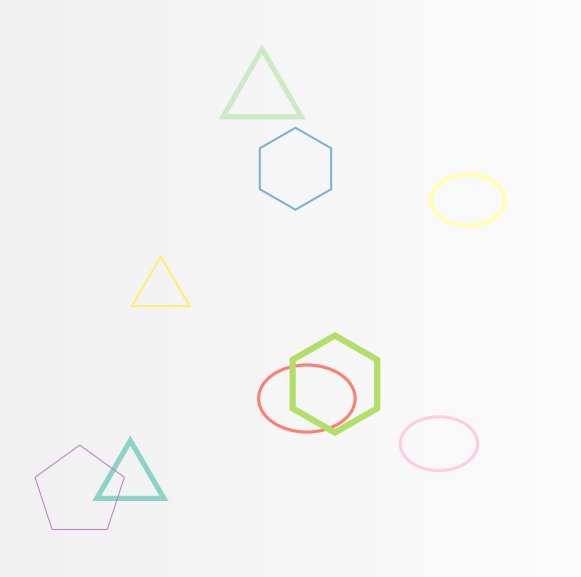[{"shape": "triangle", "thickness": 2.5, "radius": 0.33, "center": [0.224, 0.169]}, {"shape": "oval", "thickness": 2, "radius": 0.32, "center": [0.805, 0.653]}, {"shape": "oval", "thickness": 1.5, "radius": 0.41, "center": [0.528, 0.309]}, {"shape": "hexagon", "thickness": 1, "radius": 0.35, "center": [0.508, 0.707]}, {"shape": "hexagon", "thickness": 3, "radius": 0.42, "center": [0.576, 0.334]}, {"shape": "oval", "thickness": 1.5, "radius": 0.33, "center": [0.755, 0.231]}, {"shape": "pentagon", "thickness": 0.5, "radius": 0.4, "center": [0.137, 0.148]}, {"shape": "triangle", "thickness": 2.5, "radius": 0.39, "center": [0.451, 0.836]}, {"shape": "triangle", "thickness": 1, "radius": 0.29, "center": [0.277, 0.498]}]